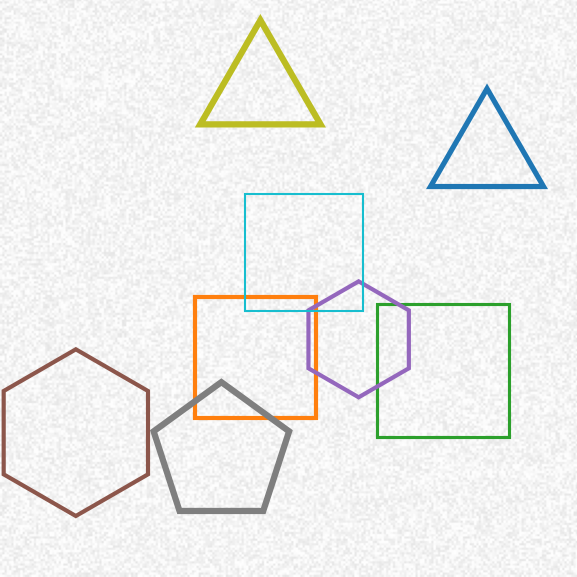[{"shape": "triangle", "thickness": 2.5, "radius": 0.56, "center": [0.843, 0.733]}, {"shape": "square", "thickness": 2, "radius": 0.52, "center": [0.443, 0.38]}, {"shape": "square", "thickness": 1.5, "radius": 0.57, "center": [0.767, 0.357]}, {"shape": "hexagon", "thickness": 2, "radius": 0.5, "center": [0.621, 0.412]}, {"shape": "hexagon", "thickness": 2, "radius": 0.72, "center": [0.131, 0.25]}, {"shape": "pentagon", "thickness": 3, "radius": 0.62, "center": [0.383, 0.214]}, {"shape": "triangle", "thickness": 3, "radius": 0.6, "center": [0.451, 0.844]}, {"shape": "square", "thickness": 1, "radius": 0.51, "center": [0.526, 0.562]}]